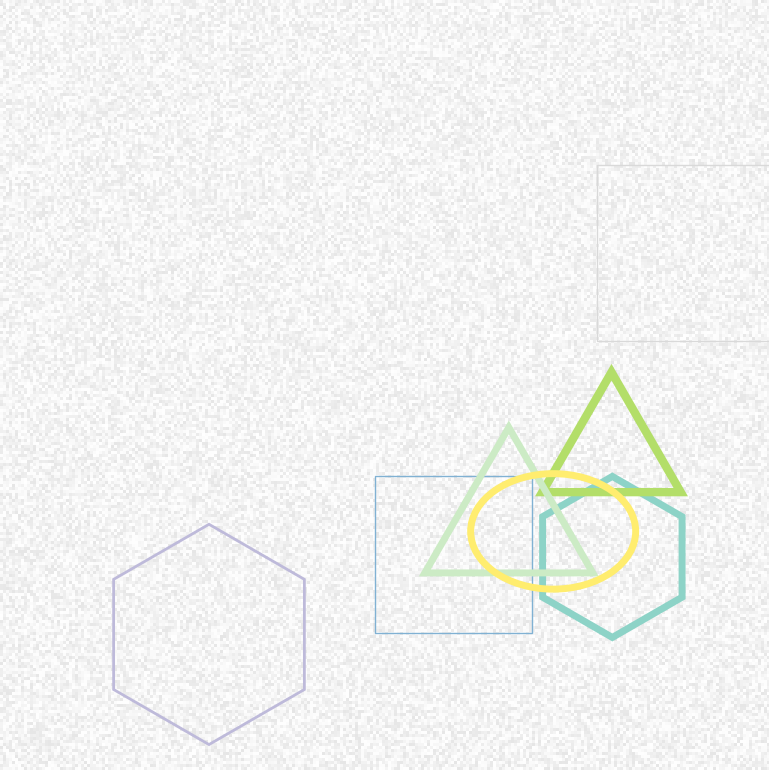[{"shape": "hexagon", "thickness": 2.5, "radius": 0.52, "center": [0.795, 0.277]}, {"shape": "hexagon", "thickness": 1, "radius": 0.72, "center": [0.271, 0.176]}, {"shape": "square", "thickness": 0.5, "radius": 0.51, "center": [0.589, 0.279]}, {"shape": "triangle", "thickness": 3, "radius": 0.52, "center": [0.794, 0.413]}, {"shape": "square", "thickness": 0.5, "radius": 0.57, "center": [0.89, 0.671]}, {"shape": "triangle", "thickness": 2.5, "radius": 0.63, "center": [0.661, 0.319]}, {"shape": "oval", "thickness": 2.5, "radius": 0.54, "center": [0.718, 0.31]}]